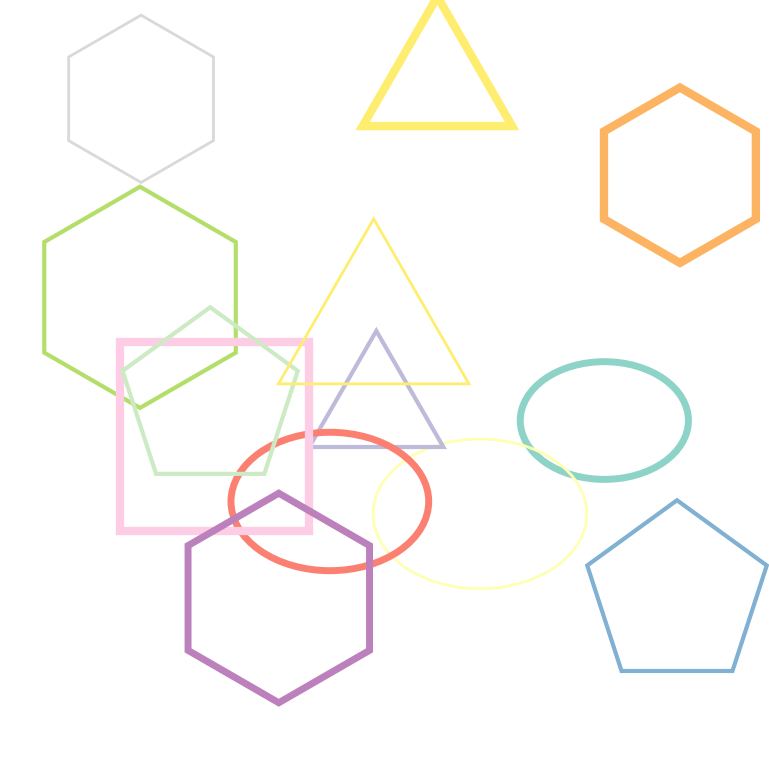[{"shape": "oval", "thickness": 2.5, "radius": 0.55, "center": [0.785, 0.454]}, {"shape": "oval", "thickness": 1, "radius": 0.69, "center": [0.623, 0.333]}, {"shape": "triangle", "thickness": 1.5, "radius": 0.5, "center": [0.489, 0.47]}, {"shape": "oval", "thickness": 2.5, "radius": 0.64, "center": [0.428, 0.349]}, {"shape": "pentagon", "thickness": 1.5, "radius": 0.61, "center": [0.879, 0.228]}, {"shape": "hexagon", "thickness": 3, "radius": 0.57, "center": [0.883, 0.772]}, {"shape": "hexagon", "thickness": 1.5, "radius": 0.72, "center": [0.182, 0.614]}, {"shape": "square", "thickness": 3, "radius": 0.61, "center": [0.278, 0.433]}, {"shape": "hexagon", "thickness": 1, "radius": 0.54, "center": [0.183, 0.872]}, {"shape": "hexagon", "thickness": 2.5, "radius": 0.68, "center": [0.362, 0.223]}, {"shape": "pentagon", "thickness": 1.5, "radius": 0.6, "center": [0.273, 0.481]}, {"shape": "triangle", "thickness": 1, "radius": 0.71, "center": [0.485, 0.573]}, {"shape": "triangle", "thickness": 3, "radius": 0.56, "center": [0.568, 0.892]}]